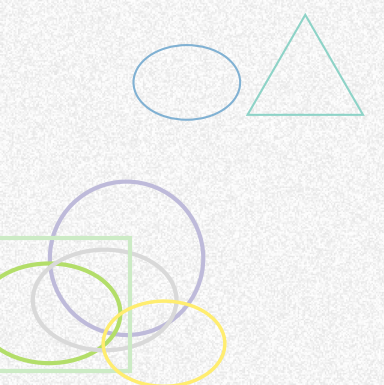[{"shape": "triangle", "thickness": 1.5, "radius": 0.87, "center": [0.793, 0.788]}, {"shape": "circle", "thickness": 3, "radius": 1.0, "center": [0.329, 0.329]}, {"shape": "oval", "thickness": 1.5, "radius": 0.69, "center": [0.485, 0.786]}, {"shape": "oval", "thickness": 3, "radius": 0.92, "center": [0.128, 0.186]}, {"shape": "oval", "thickness": 3, "radius": 0.93, "center": [0.272, 0.221]}, {"shape": "square", "thickness": 3, "radius": 0.86, "center": [0.163, 0.209]}, {"shape": "oval", "thickness": 2.5, "radius": 0.79, "center": [0.426, 0.107]}]